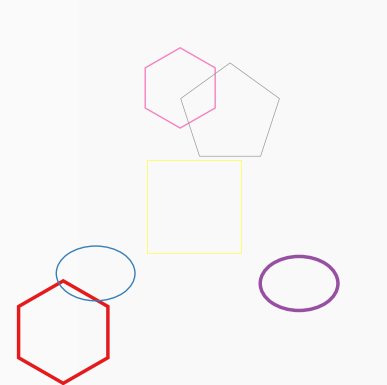[{"shape": "hexagon", "thickness": 2.5, "radius": 0.67, "center": [0.163, 0.137]}, {"shape": "oval", "thickness": 1, "radius": 0.51, "center": [0.247, 0.29]}, {"shape": "oval", "thickness": 2.5, "radius": 0.5, "center": [0.772, 0.264]}, {"shape": "square", "thickness": 0.5, "radius": 0.61, "center": [0.501, 0.464]}, {"shape": "hexagon", "thickness": 1, "radius": 0.52, "center": [0.465, 0.772]}, {"shape": "pentagon", "thickness": 0.5, "radius": 0.67, "center": [0.594, 0.703]}]